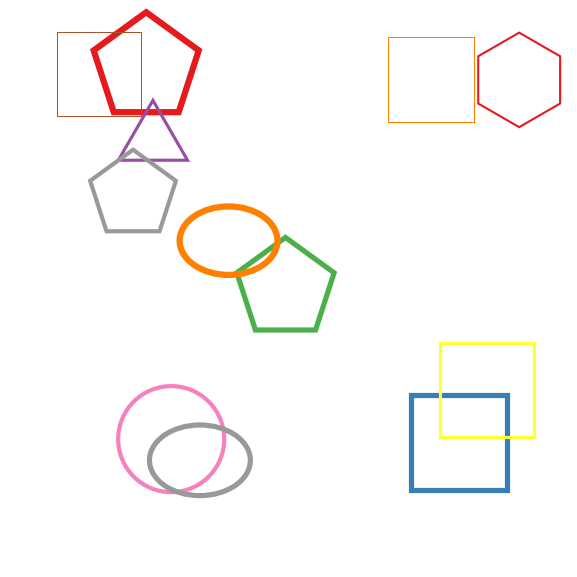[{"shape": "pentagon", "thickness": 3, "radius": 0.48, "center": [0.253, 0.882]}, {"shape": "hexagon", "thickness": 1, "radius": 0.41, "center": [0.899, 0.861]}, {"shape": "square", "thickness": 2.5, "radius": 0.41, "center": [0.795, 0.233]}, {"shape": "pentagon", "thickness": 2.5, "radius": 0.44, "center": [0.494, 0.499]}, {"shape": "triangle", "thickness": 1.5, "radius": 0.35, "center": [0.265, 0.756]}, {"shape": "oval", "thickness": 3, "radius": 0.42, "center": [0.396, 0.582]}, {"shape": "square", "thickness": 0.5, "radius": 0.37, "center": [0.746, 0.861]}, {"shape": "square", "thickness": 1.5, "radius": 0.41, "center": [0.843, 0.324]}, {"shape": "square", "thickness": 0.5, "radius": 0.36, "center": [0.171, 0.87]}, {"shape": "circle", "thickness": 2, "radius": 0.46, "center": [0.296, 0.239]}, {"shape": "oval", "thickness": 2.5, "radius": 0.44, "center": [0.346, 0.202]}, {"shape": "pentagon", "thickness": 2, "radius": 0.39, "center": [0.23, 0.662]}]